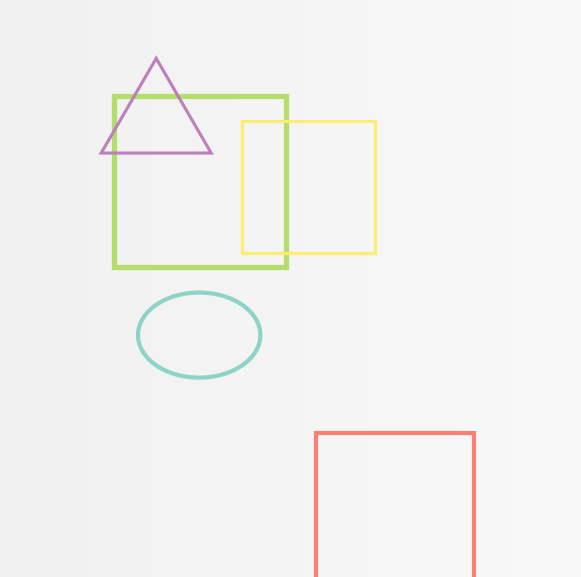[{"shape": "oval", "thickness": 2, "radius": 0.53, "center": [0.343, 0.419]}, {"shape": "square", "thickness": 2, "radius": 0.68, "center": [0.68, 0.113]}, {"shape": "square", "thickness": 2.5, "radius": 0.74, "center": [0.343, 0.685]}, {"shape": "triangle", "thickness": 1.5, "radius": 0.55, "center": [0.269, 0.789]}, {"shape": "square", "thickness": 1.5, "radius": 0.57, "center": [0.531, 0.675]}]